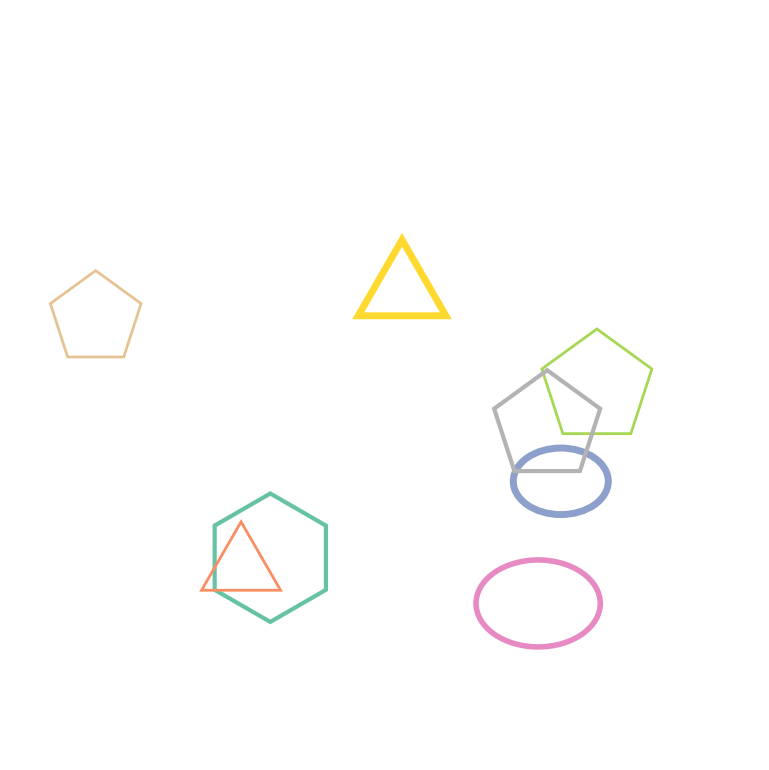[{"shape": "hexagon", "thickness": 1.5, "radius": 0.42, "center": [0.351, 0.276]}, {"shape": "triangle", "thickness": 1, "radius": 0.3, "center": [0.313, 0.263]}, {"shape": "oval", "thickness": 2.5, "radius": 0.31, "center": [0.728, 0.375]}, {"shape": "oval", "thickness": 2, "radius": 0.4, "center": [0.699, 0.216]}, {"shape": "pentagon", "thickness": 1, "radius": 0.38, "center": [0.775, 0.498]}, {"shape": "triangle", "thickness": 2.5, "radius": 0.33, "center": [0.522, 0.623]}, {"shape": "pentagon", "thickness": 1, "radius": 0.31, "center": [0.124, 0.587]}, {"shape": "pentagon", "thickness": 1.5, "radius": 0.36, "center": [0.711, 0.447]}]